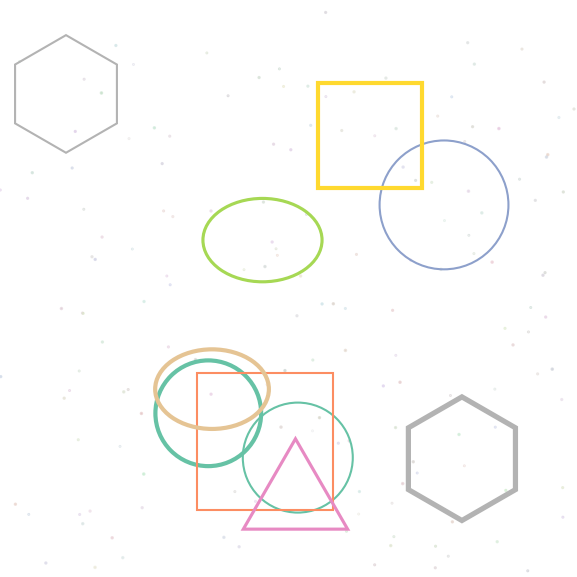[{"shape": "circle", "thickness": 1, "radius": 0.48, "center": [0.516, 0.207]}, {"shape": "circle", "thickness": 2, "radius": 0.46, "center": [0.361, 0.284]}, {"shape": "square", "thickness": 1, "radius": 0.59, "center": [0.459, 0.234]}, {"shape": "circle", "thickness": 1, "radius": 0.56, "center": [0.769, 0.644]}, {"shape": "triangle", "thickness": 1.5, "radius": 0.52, "center": [0.512, 0.135]}, {"shape": "oval", "thickness": 1.5, "radius": 0.52, "center": [0.455, 0.583]}, {"shape": "square", "thickness": 2, "radius": 0.45, "center": [0.641, 0.765]}, {"shape": "oval", "thickness": 2, "radius": 0.49, "center": [0.367, 0.325]}, {"shape": "hexagon", "thickness": 1, "radius": 0.51, "center": [0.114, 0.836]}, {"shape": "hexagon", "thickness": 2.5, "radius": 0.54, "center": [0.8, 0.205]}]